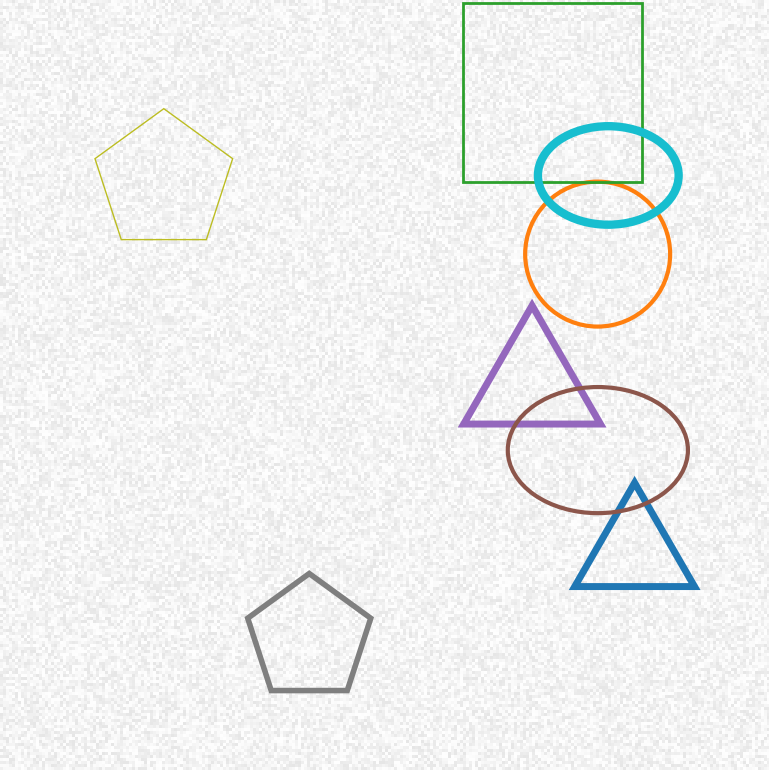[{"shape": "triangle", "thickness": 2.5, "radius": 0.45, "center": [0.824, 0.283]}, {"shape": "circle", "thickness": 1.5, "radius": 0.47, "center": [0.776, 0.67]}, {"shape": "square", "thickness": 1, "radius": 0.58, "center": [0.718, 0.88]}, {"shape": "triangle", "thickness": 2.5, "radius": 0.51, "center": [0.691, 0.501]}, {"shape": "oval", "thickness": 1.5, "radius": 0.58, "center": [0.776, 0.415]}, {"shape": "pentagon", "thickness": 2, "radius": 0.42, "center": [0.402, 0.171]}, {"shape": "pentagon", "thickness": 0.5, "radius": 0.47, "center": [0.213, 0.765]}, {"shape": "oval", "thickness": 3, "radius": 0.46, "center": [0.79, 0.772]}]